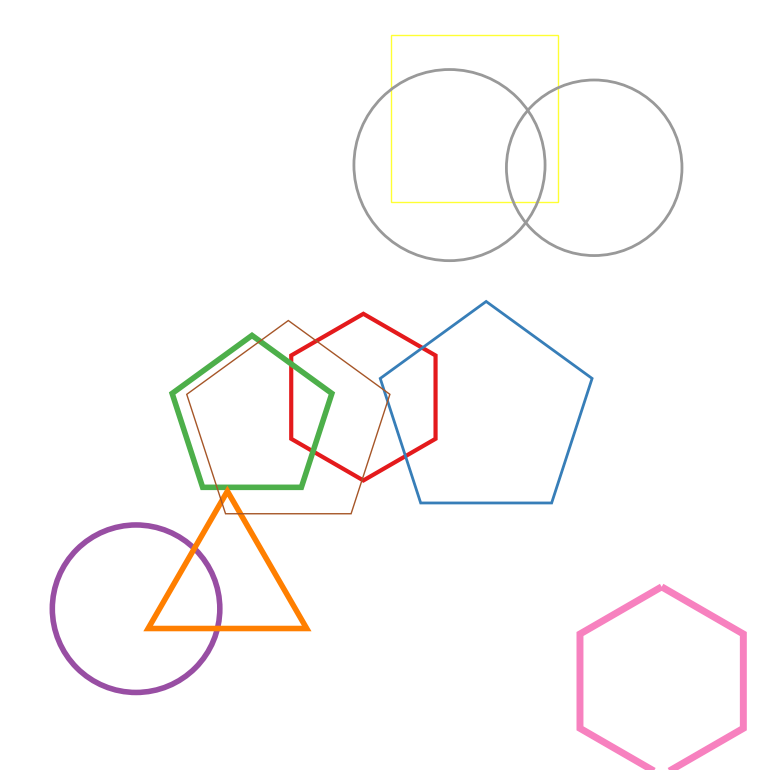[{"shape": "hexagon", "thickness": 1.5, "radius": 0.54, "center": [0.472, 0.484]}, {"shape": "pentagon", "thickness": 1, "radius": 0.72, "center": [0.631, 0.464]}, {"shape": "pentagon", "thickness": 2, "radius": 0.55, "center": [0.327, 0.455]}, {"shape": "circle", "thickness": 2, "radius": 0.54, "center": [0.177, 0.209]}, {"shape": "triangle", "thickness": 2, "radius": 0.59, "center": [0.295, 0.243]}, {"shape": "square", "thickness": 0.5, "radius": 0.54, "center": [0.617, 0.846]}, {"shape": "pentagon", "thickness": 0.5, "radius": 0.69, "center": [0.374, 0.445]}, {"shape": "hexagon", "thickness": 2.5, "radius": 0.61, "center": [0.859, 0.115]}, {"shape": "circle", "thickness": 1, "radius": 0.62, "center": [0.584, 0.786]}, {"shape": "circle", "thickness": 1, "radius": 0.57, "center": [0.772, 0.782]}]